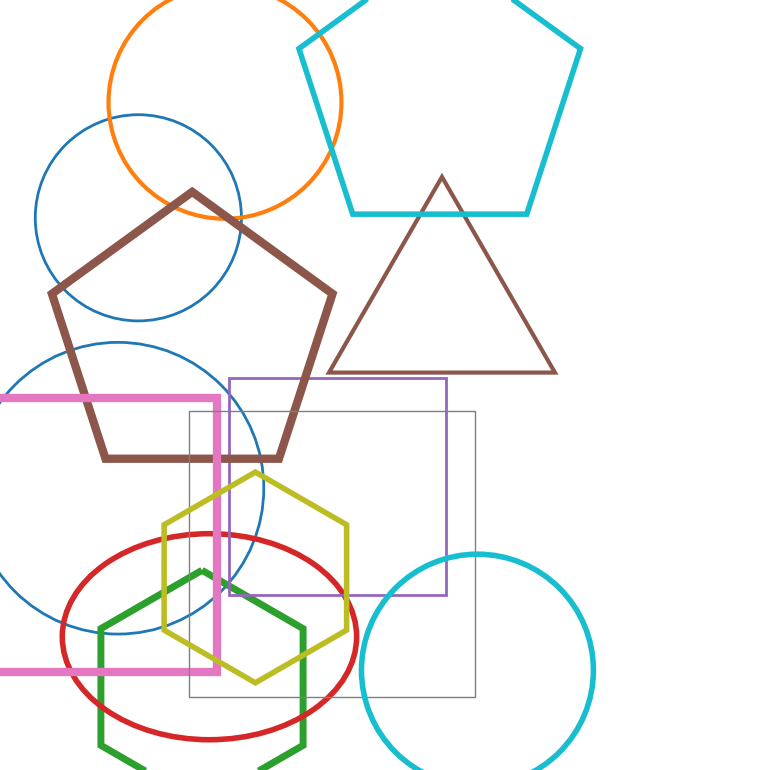[{"shape": "circle", "thickness": 1, "radius": 0.95, "center": [0.153, 0.366]}, {"shape": "circle", "thickness": 1, "radius": 0.67, "center": [0.18, 0.717]}, {"shape": "circle", "thickness": 1.5, "radius": 0.76, "center": [0.292, 0.867]}, {"shape": "hexagon", "thickness": 2.5, "radius": 0.76, "center": [0.262, 0.108]}, {"shape": "oval", "thickness": 2, "radius": 0.96, "center": [0.272, 0.173]}, {"shape": "square", "thickness": 1, "radius": 0.7, "center": [0.439, 0.368]}, {"shape": "pentagon", "thickness": 3, "radius": 0.96, "center": [0.25, 0.559]}, {"shape": "triangle", "thickness": 1.5, "radius": 0.85, "center": [0.574, 0.601]}, {"shape": "square", "thickness": 3, "radius": 0.89, "center": [0.104, 0.305]}, {"shape": "square", "thickness": 0.5, "radius": 0.93, "center": [0.431, 0.281]}, {"shape": "hexagon", "thickness": 2, "radius": 0.68, "center": [0.332, 0.25]}, {"shape": "circle", "thickness": 2, "radius": 0.75, "center": [0.62, 0.13]}, {"shape": "pentagon", "thickness": 2, "radius": 0.96, "center": [0.571, 0.877]}]